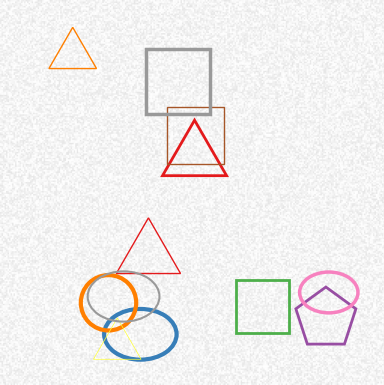[{"shape": "triangle", "thickness": 1, "radius": 0.48, "center": [0.386, 0.338]}, {"shape": "triangle", "thickness": 2, "radius": 0.48, "center": [0.505, 0.592]}, {"shape": "oval", "thickness": 3, "radius": 0.47, "center": [0.365, 0.132]}, {"shape": "square", "thickness": 2, "radius": 0.35, "center": [0.682, 0.204]}, {"shape": "pentagon", "thickness": 2, "radius": 0.41, "center": [0.846, 0.173]}, {"shape": "triangle", "thickness": 1, "radius": 0.36, "center": [0.189, 0.858]}, {"shape": "circle", "thickness": 3, "radius": 0.36, "center": [0.282, 0.214]}, {"shape": "triangle", "thickness": 0.5, "radius": 0.36, "center": [0.305, 0.103]}, {"shape": "square", "thickness": 1, "radius": 0.37, "center": [0.507, 0.649]}, {"shape": "oval", "thickness": 2.5, "radius": 0.38, "center": [0.854, 0.24]}, {"shape": "oval", "thickness": 1.5, "radius": 0.47, "center": [0.321, 0.23]}, {"shape": "square", "thickness": 2.5, "radius": 0.42, "center": [0.462, 0.788]}]